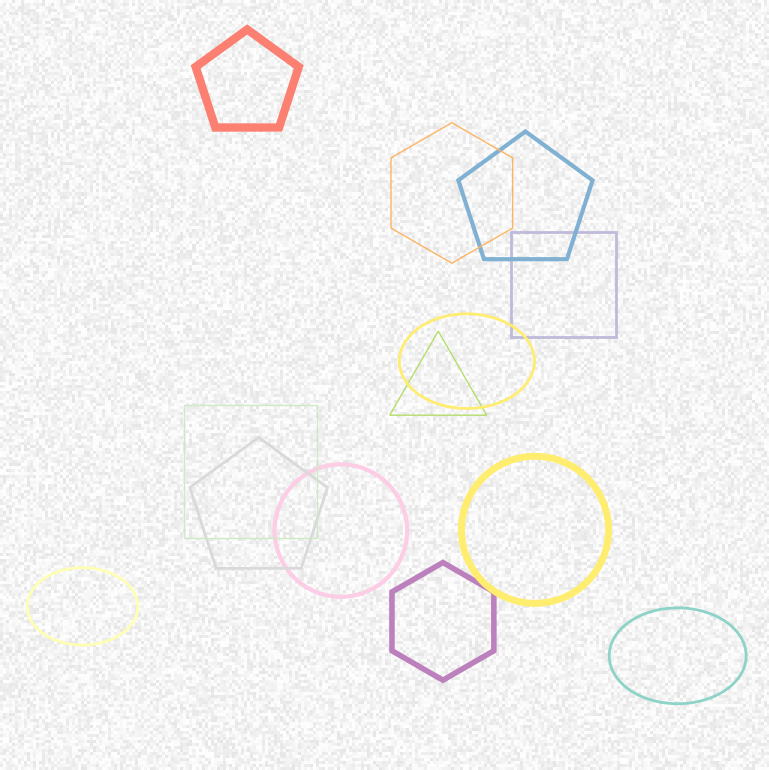[{"shape": "oval", "thickness": 1, "radius": 0.44, "center": [0.88, 0.148]}, {"shape": "oval", "thickness": 1, "radius": 0.36, "center": [0.107, 0.213]}, {"shape": "square", "thickness": 1, "radius": 0.34, "center": [0.732, 0.631]}, {"shape": "pentagon", "thickness": 3, "radius": 0.35, "center": [0.321, 0.891]}, {"shape": "pentagon", "thickness": 1.5, "radius": 0.46, "center": [0.682, 0.738]}, {"shape": "hexagon", "thickness": 0.5, "radius": 0.46, "center": [0.587, 0.749]}, {"shape": "triangle", "thickness": 0.5, "radius": 0.36, "center": [0.569, 0.497]}, {"shape": "circle", "thickness": 1.5, "radius": 0.43, "center": [0.443, 0.311]}, {"shape": "pentagon", "thickness": 1, "radius": 0.47, "center": [0.336, 0.338]}, {"shape": "hexagon", "thickness": 2, "radius": 0.38, "center": [0.575, 0.193]}, {"shape": "square", "thickness": 0.5, "radius": 0.43, "center": [0.325, 0.388]}, {"shape": "circle", "thickness": 2.5, "radius": 0.48, "center": [0.695, 0.312]}, {"shape": "oval", "thickness": 1, "radius": 0.44, "center": [0.606, 0.531]}]